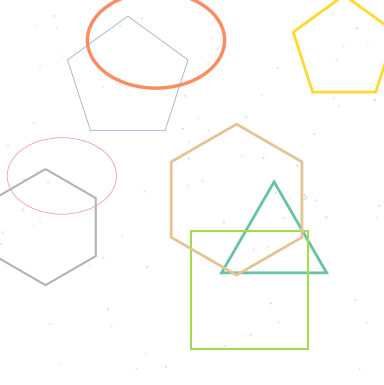[{"shape": "triangle", "thickness": 2, "radius": 0.79, "center": [0.712, 0.37]}, {"shape": "oval", "thickness": 2.5, "radius": 0.89, "center": [0.405, 0.896]}, {"shape": "pentagon", "thickness": 0.5, "radius": 0.82, "center": [0.332, 0.794]}, {"shape": "oval", "thickness": 0.5, "radius": 0.71, "center": [0.161, 0.543]}, {"shape": "square", "thickness": 1.5, "radius": 0.77, "center": [0.648, 0.248]}, {"shape": "pentagon", "thickness": 2, "radius": 0.7, "center": [0.894, 0.873]}, {"shape": "hexagon", "thickness": 2, "radius": 0.98, "center": [0.614, 0.482]}, {"shape": "hexagon", "thickness": 1.5, "radius": 0.75, "center": [0.118, 0.41]}]